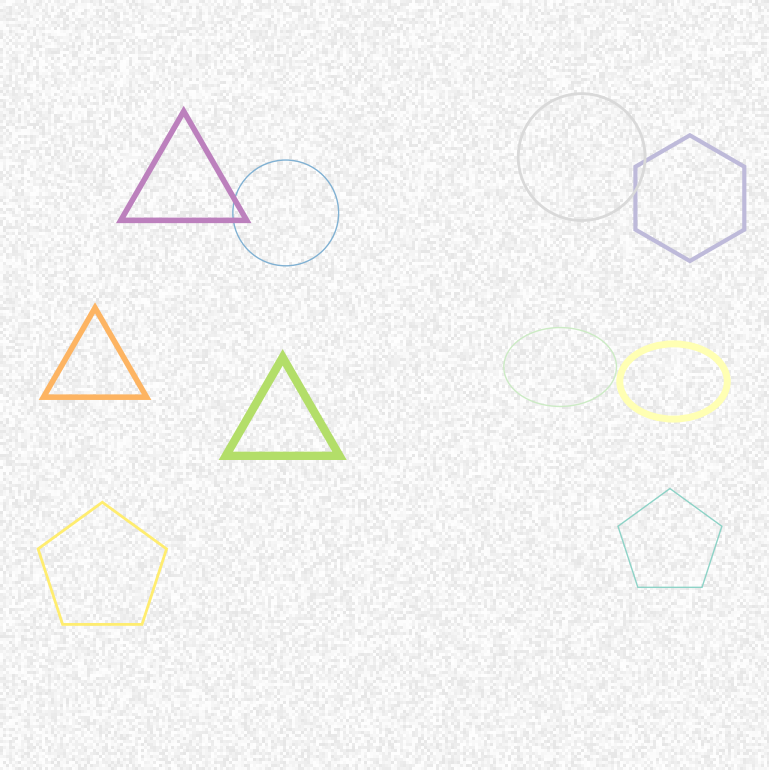[{"shape": "pentagon", "thickness": 0.5, "radius": 0.35, "center": [0.87, 0.295]}, {"shape": "oval", "thickness": 2.5, "radius": 0.35, "center": [0.875, 0.505]}, {"shape": "hexagon", "thickness": 1.5, "radius": 0.41, "center": [0.896, 0.743]}, {"shape": "circle", "thickness": 0.5, "radius": 0.34, "center": [0.371, 0.723]}, {"shape": "triangle", "thickness": 2, "radius": 0.39, "center": [0.123, 0.523]}, {"shape": "triangle", "thickness": 3, "radius": 0.43, "center": [0.367, 0.451]}, {"shape": "circle", "thickness": 1, "radius": 0.41, "center": [0.755, 0.796]}, {"shape": "triangle", "thickness": 2, "radius": 0.47, "center": [0.239, 0.761]}, {"shape": "oval", "thickness": 0.5, "radius": 0.37, "center": [0.727, 0.523]}, {"shape": "pentagon", "thickness": 1, "radius": 0.44, "center": [0.133, 0.26]}]